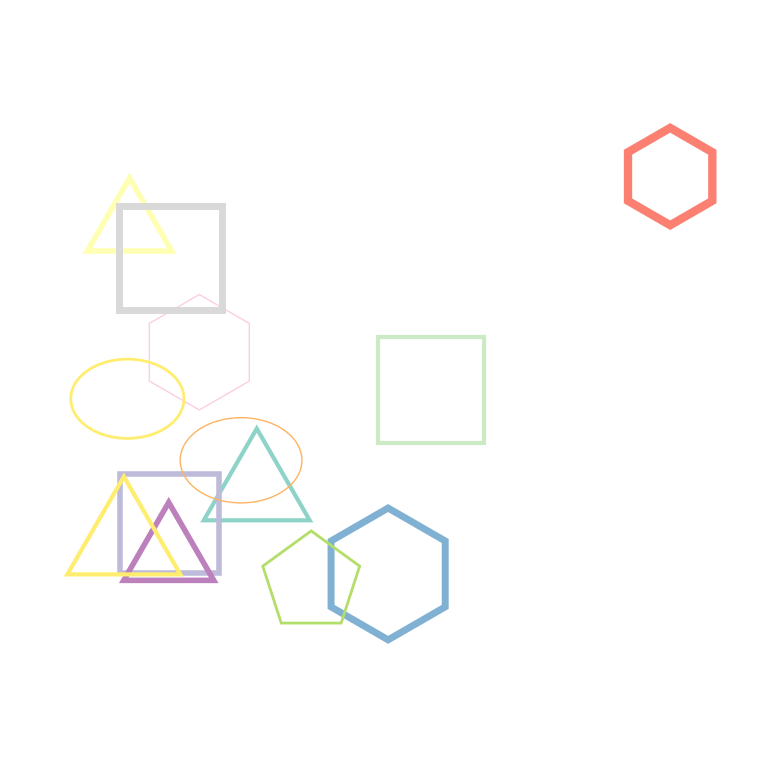[{"shape": "triangle", "thickness": 1.5, "radius": 0.4, "center": [0.333, 0.364]}, {"shape": "triangle", "thickness": 2, "radius": 0.32, "center": [0.168, 0.706]}, {"shape": "square", "thickness": 2, "radius": 0.32, "center": [0.22, 0.32]}, {"shape": "hexagon", "thickness": 3, "radius": 0.32, "center": [0.87, 0.771]}, {"shape": "hexagon", "thickness": 2.5, "radius": 0.43, "center": [0.504, 0.255]}, {"shape": "oval", "thickness": 0.5, "radius": 0.4, "center": [0.313, 0.402]}, {"shape": "pentagon", "thickness": 1, "radius": 0.33, "center": [0.404, 0.244]}, {"shape": "hexagon", "thickness": 0.5, "radius": 0.37, "center": [0.259, 0.543]}, {"shape": "square", "thickness": 2.5, "radius": 0.34, "center": [0.222, 0.665]}, {"shape": "triangle", "thickness": 2, "radius": 0.34, "center": [0.219, 0.28]}, {"shape": "square", "thickness": 1.5, "radius": 0.35, "center": [0.56, 0.494]}, {"shape": "triangle", "thickness": 1.5, "radius": 0.42, "center": [0.161, 0.296]}, {"shape": "oval", "thickness": 1, "radius": 0.37, "center": [0.165, 0.482]}]